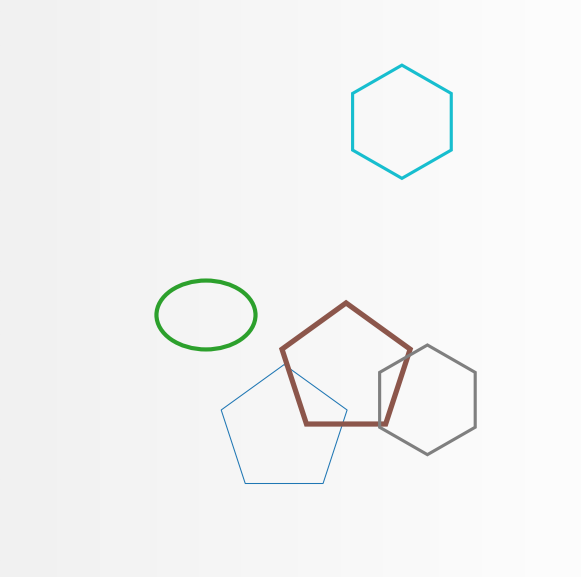[{"shape": "pentagon", "thickness": 0.5, "radius": 0.57, "center": [0.489, 0.254]}, {"shape": "oval", "thickness": 2, "radius": 0.43, "center": [0.354, 0.454]}, {"shape": "pentagon", "thickness": 2.5, "radius": 0.58, "center": [0.595, 0.359]}, {"shape": "hexagon", "thickness": 1.5, "radius": 0.47, "center": [0.735, 0.307]}, {"shape": "hexagon", "thickness": 1.5, "radius": 0.49, "center": [0.691, 0.788]}]